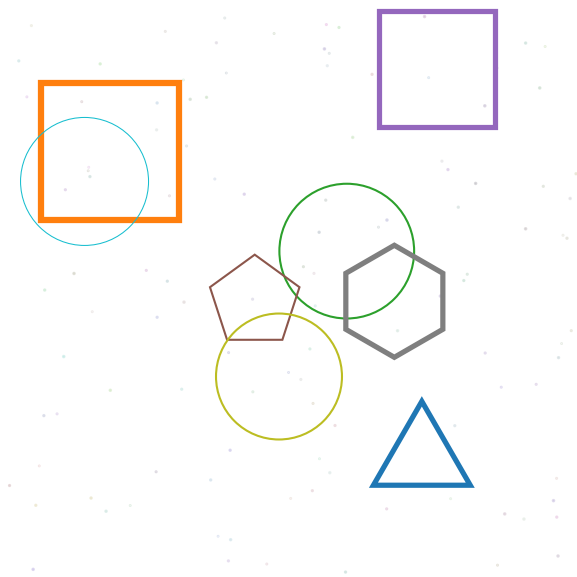[{"shape": "triangle", "thickness": 2.5, "radius": 0.48, "center": [0.73, 0.207]}, {"shape": "square", "thickness": 3, "radius": 0.59, "center": [0.191, 0.737]}, {"shape": "circle", "thickness": 1, "radius": 0.58, "center": [0.6, 0.564]}, {"shape": "square", "thickness": 2.5, "radius": 0.5, "center": [0.756, 0.879]}, {"shape": "pentagon", "thickness": 1, "radius": 0.41, "center": [0.441, 0.477]}, {"shape": "hexagon", "thickness": 2.5, "radius": 0.49, "center": [0.683, 0.477]}, {"shape": "circle", "thickness": 1, "radius": 0.55, "center": [0.483, 0.347]}, {"shape": "circle", "thickness": 0.5, "radius": 0.55, "center": [0.146, 0.685]}]